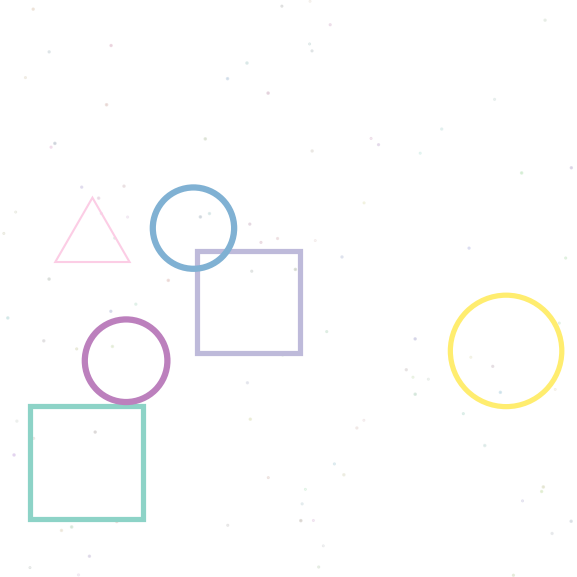[{"shape": "square", "thickness": 2.5, "radius": 0.49, "center": [0.149, 0.199]}, {"shape": "square", "thickness": 2.5, "radius": 0.44, "center": [0.43, 0.476]}, {"shape": "circle", "thickness": 3, "radius": 0.35, "center": [0.335, 0.604]}, {"shape": "triangle", "thickness": 1, "radius": 0.37, "center": [0.16, 0.583]}, {"shape": "circle", "thickness": 3, "radius": 0.36, "center": [0.218, 0.375]}, {"shape": "circle", "thickness": 2.5, "radius": 0.48, "center": [0.876, 0.391]}]